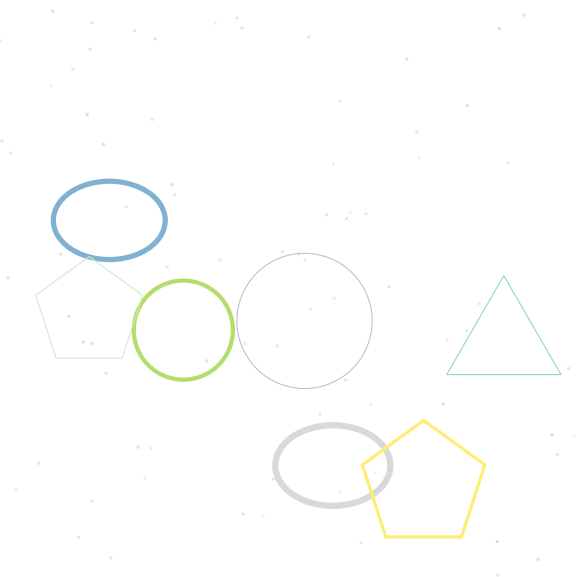[{"shape": "triangle", "thickness": 0.5, "radius": 0.57, "center": [0.872, 0.408]}, {"shape": "circle", "thickness": 0.5, "radius": 0.59, "center": [0.527, 0.443]}, {"shape": "oval", "thickness": 2.5, "radius": 0.48, "center": [0.189, 0.618]}, {"shape": "circle", "thickness": 2, "radius": 0.43, "center": [0.317, 0.427]}, {"shape": "oval", "thickness": 3, "radius": 0.5, "center": [0.576, 0.193]}, {"shape": "pentagon", "thickness": 0.5, "radius": 0.49, "center": [0.154, 0.458]}, {"shape": "pentagon", "thickness": 1.5, "radius": 0.56, "center": [0.734, 0.16]}]